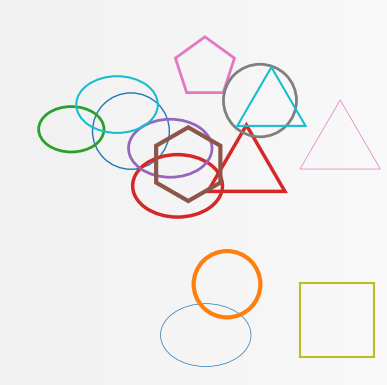[{"shape": "circle", "thickness": 1, "radius": 0.5, "center": [0.338, 0.66]}, {"shape": "oval", "thickness": 0.5, "radius": 0.58, "center": [0.531, 0.13]}, {"shape": "circle", "thickness": 3, "radius": 0.43, "center": [0.586, 0.262]}, {"shape": "oval", "thickness": 2, "radius": 0.42, "center": [0.184, 0.664]}, {"shape": "oval", "thickness": 2.5, "radius": 0.58, "center": [0.458, 0.517]}, {"shape": "triangle", "thickness": 2.5, "radius": 0.57, "center": [0.636, 0.56]}, {"shape": "oval", "thickness": 2, "radius": 0.54, "center": [0.439, 0.615]}, {"shape": "hexagon", "thickness": 3, "radius": 0.48, "center": [0.486, 0.574]}, {"shape": "pentagon", "thickness": 2, "radius": 0.4, "center": [0.529, 0.824]}, {"shape": "triangle", "thickness": 0.5, "radius": 0.6, "center": [0.878, 0.621]}, {"shape": "circle", "thickness": 2, "radius": 0.47, "center": [0.671, 0.739]}, {"shape": "square", "thickness": 1.5, "radius": 0.48, "center": [0.87, 0.17]}, {"shape": "oval", "thickness": 1.5, "radius": 0.53, "center": [0.302, 0.728]}, {"shape": "triangle", "thickness": 1.5, "radius": 0.51, "center": [0.7, 0.724]}]